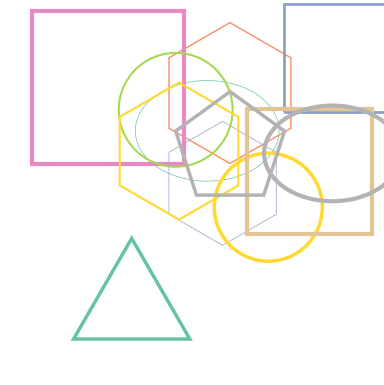[{"shape": "triangle", "thickness": 2.5, "radius": 0.87, "center": [0.342, 0.207]}, {"shape": "oval", "thickness": 0.5, "radius": 0.93, "center": [0.538, 0.66]}, {"shape": "hexagon", "thickness": 1, "radius": 0.91, "center": [0.597, 0.758]}, {"shape": "square", "thickness": 2, "radius": 0.7, "center": [0.878, 0.85]}, {"shape": "hexagon", "thickness": 0.5, "radius": 0.8, "center": [0.578, 0.524]}, {"shape": "square", "thickness": 3, "radius": 0.99, "center": [0.28, 0.772]}, {"shape": "circle", "thickness": 1.5, "radius": 0.74, "center": [0.456, 0.715]}, {"shape": "circle", "thickness": 2.5, "radius": 0.7, "center": [0.697, 0.462]}, {"shape": "hexagon", "thickness": 1.5, "radius": 0.89, "center": [0.465, 0.607]}, {"shape": "square", "thickness": 3, "radius": 0.81, "center": [0.804, 0.555]}, {"shape": "pentagon", "thickness": 2.5, "radius": 0.74, "center": [0.598, 0.614]}, {"shape": "oval", "thickness": 3, "radius": 0.89, "center": [0.863, 0.602]}]